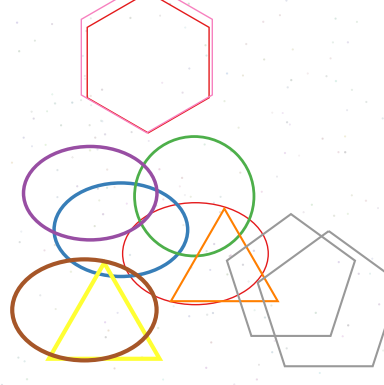[{"shape": "oval", "thickness": 1, "radius": 0.95, "center": [0.508, 0.341]}, {"shape": "hexagon", "thickness": 1, "radius": 0.91, "center": [0.385, 0.838]}, {"shape": "oval", "thickness": 2.5, "radius": 0.87, "center": [0.314, 0.403]}, {"shape": "circle", "thickness": 2, "radius": 0.78, "center": [0.505, 0.49]}, {"shape": "oval", "thickness": 2.5, "radius": 0.87, "center": [0.234, 0.498]}, {"shape": "triangle", "thickness": 1.5, "radius": 0.8, "center": [0.583, 0.298]}, {"shape": "triangle", "thickness": 3, "radius": 0.83, "center": [0.271, 0.151]}, {"shape": "oval", "thickness": 3, "radius": 0.94, "center": [0.219, 0.195]}, {"shape": "hexagon", "thickness": 1, "radius": 0.98, "center": [0.381, 0.852]}, {"shape": "pentagon", "thickness": 1.5, "radius": 0.87, "center": [0.756, 0.269]}, {"shape": "pentagon", "thickness": 1.5, "radius": 0.97, "center": [0.854, 0.206]}]